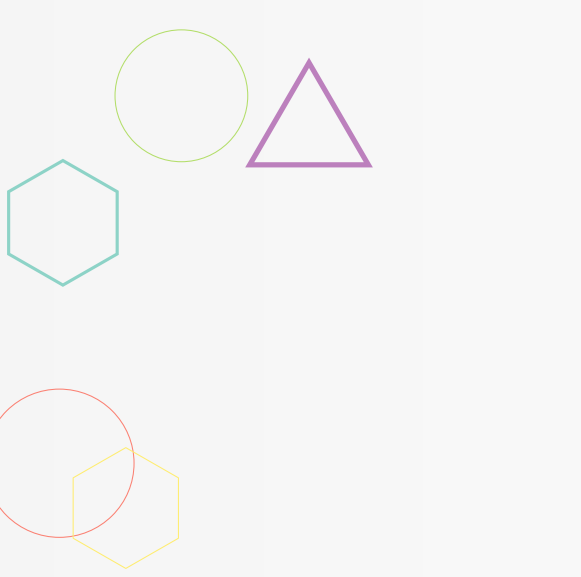[{"shape": "hexagon", "thickness": 1.5, "radius": 0.54, "center": [0.108, 0.613]}, {"shape": "circle", "thickness": 0.5, "radius": 0.64, "center": [0.102, 0.197]}, {"shape": "circle", "thickness": 0.5, "radius": 0.57, "center": [0.312, 0.833]}, {"shape": "triangle", "thickness": 2.5, "radius": 0.59, "center": [0.532, 0.773]}, {"shape": "hexagon", "thickness": 0.5, "radius": 0.52, "center": [0.216, 0.119]}]